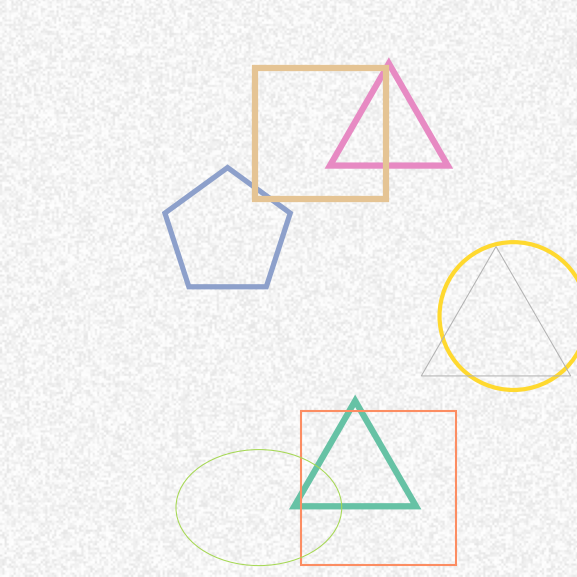[{"shape": "triangle", "thickness": 3, "radius": 0.61, "center": [0.615, 0.183]}, {"shape": "square", "thickness": 1, "radius": 0.67, "center": [0.656, 0.154]}, {"shape": "pentagon", "thickness": 2.5, "radius": 0.57, "center": [0.394, 0.595]}, {"shape": "triangle", "thickness": 3, "radius": 0.59, "center": [0.673, 0.771]}, {"shape": "oval", "thickness": 0.5, "radius": 0.72, "center": [0.448, 0.12]}, {"shape": "circle", "thickness": 2, "radius": 0.64, "center": [0.889, 0.452]}, {"shape": "square", "thickness": 3, "radius": 0.56, "center": [0.555, 0.768]}, {"shape": "triangle", "thickness": 0.5, "radius": 0.75, "center": [0.859, 0.423]}]